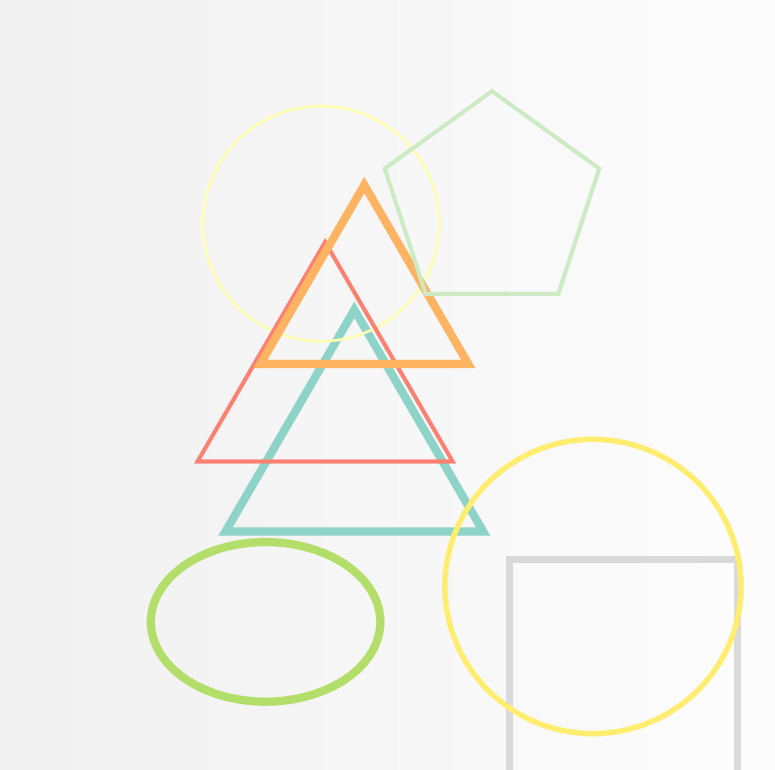[{"shape": "triangle", "thickness": 3, "radius": 0.96, "center": [0.457, 0.406]}, {"shape": "circle", "thickness": 1, "radius": 0.76, "center": [0.414, 0.709]}, {"shape": "triangle", "thickness": 1.5, "radius": 0.95, "center": [0.42, 0.496]}, {"shape": "triangle", "thickness": 3, "radius": 0.77, "center": [0.47, 0.605]}, {"shape": "oval", "thickness": 3, "radius": 0.74, "center": [0.343, 0.192]}, {"shape": "square", "thickness": 2.5, "radius": 0.74, "center": [0.804, 0.126]}, {"shape": "pentagon", "thickness": 1.5, "radius": 0.73, "center": [0.635, 0.736]}, {"shape": "circle", "thickness": 2, "radius": 0.96, "center": [0.765, 0.238]}]